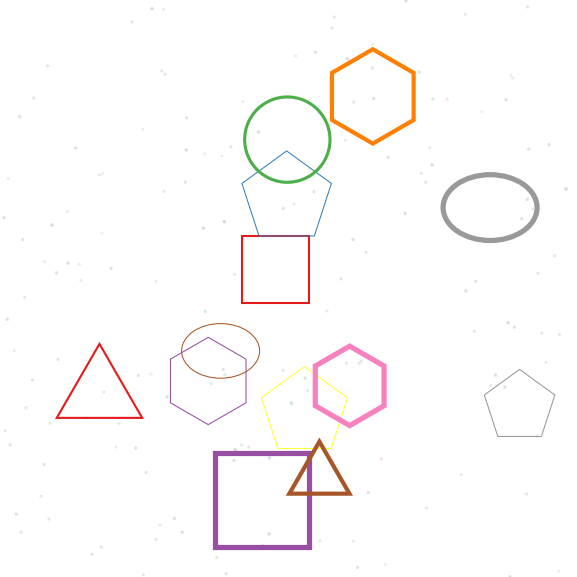[{"shape": "triangle", "thickness": 1, "radius": 0.43, "center": [0.172, 0.318]}, {"shape": "square", "thickness": 1, "radius": 0.29, "center": [0.477, 0.533]}, {"shape": "pentagon", "thickness": 0.5, "radius": 0.41, "center": [0.496, 0.656]}, {"shape": "circle", "thickness": 1.5, "radius": 0.37, "center": [0.498, 0.757]}, {"shape": "square", "thickness": 2.5, "radius": 0.41, "center": [0.453, 0.133]}, {"shape": "hexagon", "thickness": 0.5, "radius": 0.38, "center": [0.361, 0.339]}, {"shape": "hexagon", "thickness": 2, "radius": 0.41, "center": [0.646, 0.832]}, {"shape": "pentagon", "thickness": 0.5, "radius": 0.39, "center": [0.527, 0.286]}, {"shape": "triangle", "thickness": 2, "radius": 0.3, "center": [0.553, 0.174]}, {"shape": "oval", "thickness": 0.5, "radius": 0.34, "center": [0.382, 0.392]}, {"shape": "hexagon", "thickness": 2.5, "radius": 0.34, "center": [0.606, 0.331]}, {"shape": "pentagon", "thickness": 0.5, "radius": 0.32, "center": [0.9, 0.295]}, {"shape": "oval", "thickness": 2.5, "radius": 0.41, "center": [0.849, 0.64]}]